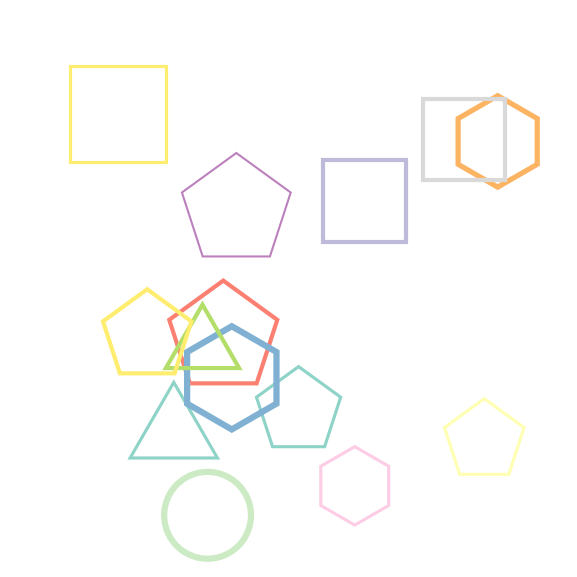[{"shape": "pentagon", "thickness": 1.5, "radius": 0.38, "center": [0.517, 0.288]}, {"shape": "triangle", "thickness": 1.5, "radius": 0.44, "center": [0.301, 0.25]}, {"shape": "pentagon", "thickness": 1.5, "radius": 0.36, "center": [0.839, 0.236]}, {"shape": "square", "thickness": 2, "radius": 0.36, "center": [0.631, 0.651]}, {"shape": "pentagon", "thickness": 2, "radius": 0.49, "center": [0.387, 0.415]}, {"shape": "hexagon", "thickness": 3, "radius": 0.45, "center": [0.401, 0.345]}, {"shape": "hexagon", "thickness": 2.5, "radius": 0.4, "center": [0.862, 0.754]}, {"shape": "triangle", "thickness": 2, "radius": 0.37, "center": [0.351, 0.398]}, {"shape": "hexagon", "thickness": 1.5, "radius": 0.34, "center": [0.614, 0.158]}, {"shape": "square", "thickness": 2, "radius": 0.35, "center": [0.804, 0.757]}, {"shape": "pentagon", "thickness": 1, "radius": 0.5, "center": [0.409, 0.635]}, {"shape": "circle", "thickness": 3, "radius": 0.38, "center": [0.359, 0.107]}, {"shape": "square", "thickness": 1.5, "radius": 0.42, "center": [0.205, 0.801]}, {"shape": "pentagon", "thickness": 2, "radius": 0.4, "center": [0.255, 0.418]}]